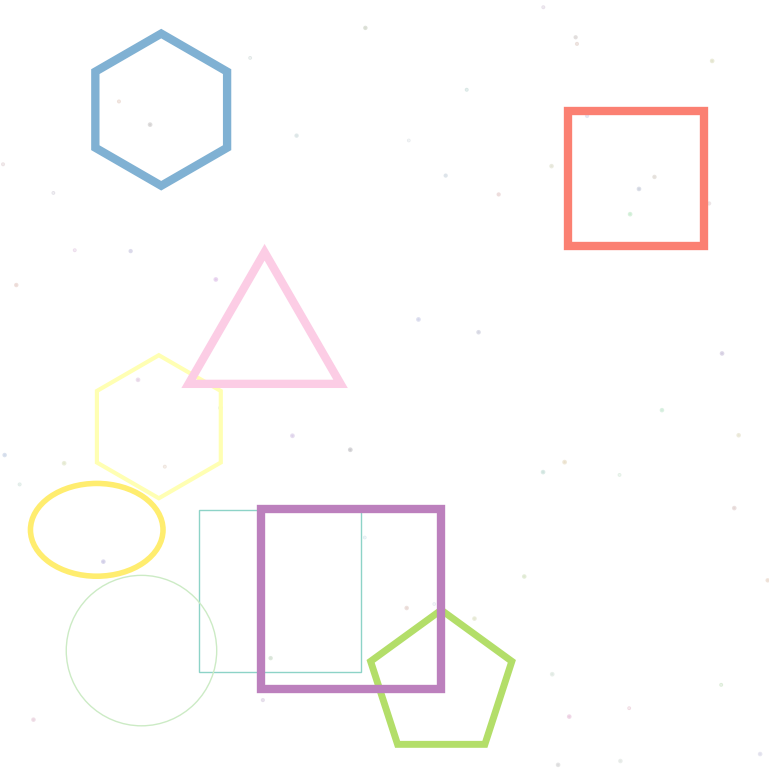[{"shape": "square", "thickness": 0.5, "radius": 0.53, "center": [0.363, 0.232]}, {"shape": "hexagon", "thickness": 1.5, "radius": 0.46, "center": [0.206, 0.446]}, {"shape": "square", "thickness": 3, "radius": 0.44, "center": [0.826, 0.768]}, {"shape": "hexagon", "thickness": 3, "radius": 0.49, "center": [0.209, 0.858]}, {"shape": "pentagon", "thickness": 2.5, "radius": 0.48, "center": [0.573, 0.111]}, {"shape": "triangle", "thickness": 3, "radius": 0.57, "center": [0.344, 0.558]}, {"shape": "square", "thickness": 3, "radius": 0.58, "center": [0.456, 0.222]}, {"shape": "circle", "thickness": 0.5, "radius": 0.49, "center": [0.184, 0.155]}, {"shape": "oval", "thickness": 2, "radius": 0.43, "center": [0.126, 0.312]}]